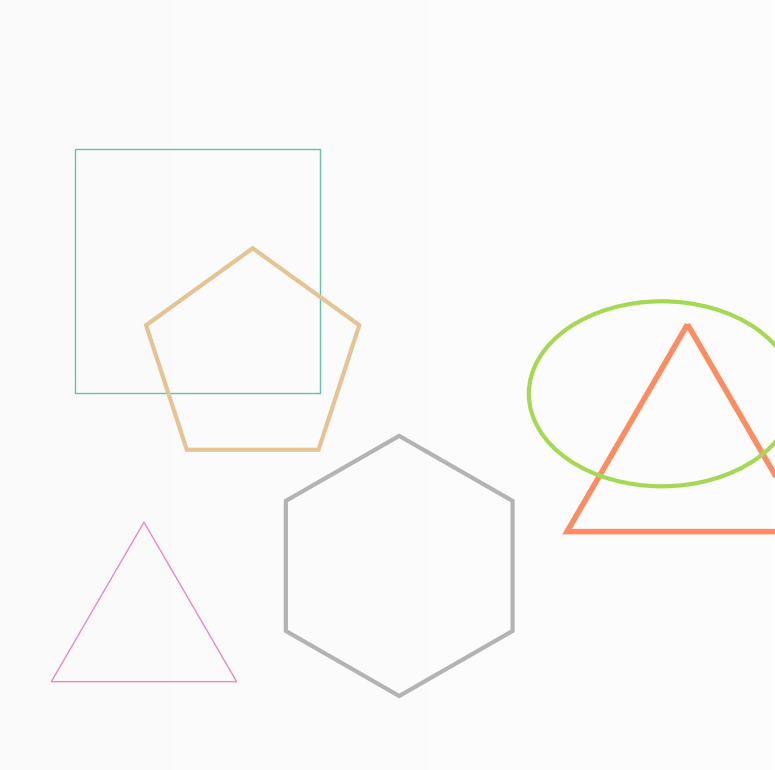[{"shape": "square", "thickness": 0.5, "radius": 0.79, "center": [0.255, 0.648]}, {"shape": "triangle", "thickness": 2, "radius": 0.9, "center": [0.887, 0.399]}, {"shape": "triangle", "thickness": 0.5, "radius": 0.69, "center": [0.186, 0.184]}, {"shape": "oval", "thickness": 1.5, "radius": 0.86, "center": [0.854, 0.489]}, {"shape": "pentagon", "thickness": 1.5, "radius": 0.72, "center": [0.326, 0.533]}, {"shape": "hexagon", "thickness": 1.5, "radius": 0.84, "center": [0.515, 0.265]}]